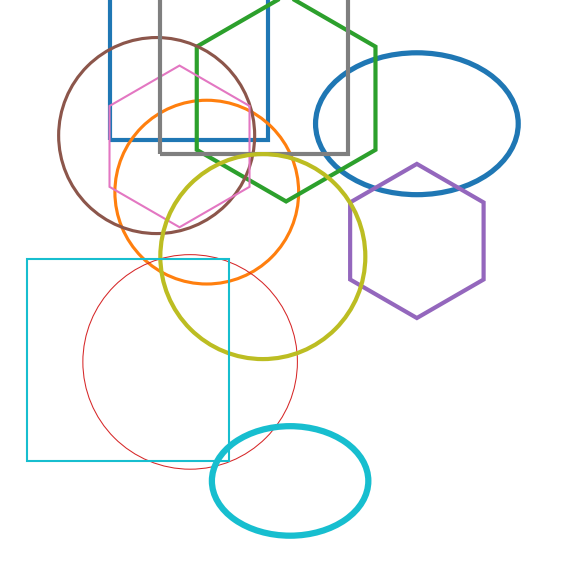[{"shape": "square", "thickness": 2, "radius": 0.68, "center": [0.328, 0.892]}, {"shape": "oval", "thickness": 2.5, "radius": 0.88, "center": [0.722, 0.785]}, {"shape": "circle", "thickness": 1.5, "radius": 0.8, "center": [0.358, 0.666]}, {"shape": "hexagon", "thickness": 2, "radius": 0.89, "center": [0.495, 0.829]}, {"shape": "circle", "thickness": 0.5, "radius": 0.93, "center": [0.329, 0.372]}, {"shape": "hexagon", "thickness": 2, "radius": 0.67, "center": [0.722, 0.582]}, {"shape": "circle", "thickness": 1.5, "radius": 0.85, "center": [0.271, 0.764]}, {"shape": "hexagon", "thickness": 1, "radius": 0.7, "center": [0.311, 0.746]}, {"shape": "square", "thickness": 2, "radius": 0.82, "center": [0.44, 0.896]}, {"shape": "circle", "thickness": 2, "radius": 0.89, "center": [0.455, 0.555]}, {"shape": "square", "thickness": 1, "radius": 0.87, "center": [0.222, 0.376]}, {"shape": "oval", "thickness": 3, "radius": 0.68, "center": [0.502, 0.166]}]